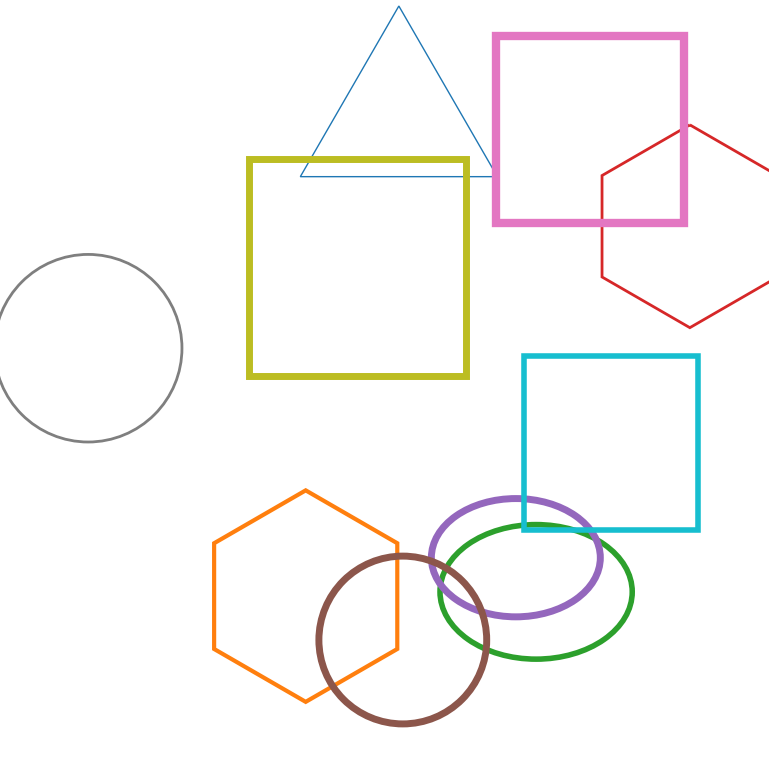[{"shape": "triangle", "thickness": 0.5, "radius": 0.74, "center": [0.518, 0.844]}, {"shape": "hexagon", "thickness": 1.5, "radius": 0.69, "center": [0.397, 0.226]}, {"shape": "oval", "thickness": 2, "radius": 0.62, "center": [0.696, 0.231]}, {"shape": "hexagon", "thickness": 1, "radius": 0.66, "center": [0.896, 0.706]}, {"shape": "oval", "thickness": 2.5, "radius": 0.55, "center": [0.67, 0.276]}, {"shape": "circle", "thickness": 2.5, "radius": 0.54, "center": [0.523, 0.169]}, {"shape": "square", "thickness": 3, "radius": 0.61, "center": [0.766, 0.832]}, {"shape": "circle", "thickness": 1, "radius": 0.61, "center": [0.115, 0.548]}, {"shape": "square", "thickness": 2.5, "radius": 0.7, "center": [0.464, 0.653]}, {"shape": "square", "thickness": 2, "radius": 0.57, "center": [0.793, 0.425]}]